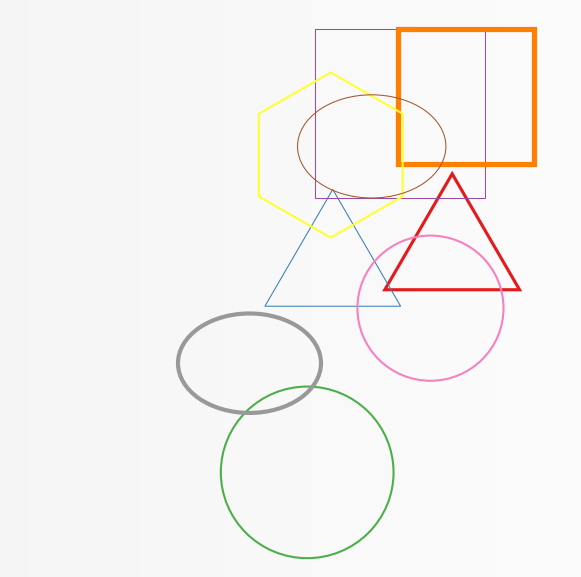[{"shape": "triangle", "thickness": 1.5, "radius": 0.67, "center": [0.778, 0.564]}, {"shape": "triangle", "thickness": 0.5, "radius": 0.67, "center": [0.572, 0.536]}, {"shape": "circle", "thickness": 1, "radius": 0.74, "center": [0.528, 0.181]}, {"shape": "square", "thickness": 0.5, "radius": 0.73, "center": [0.688, 0.803]}, {"shape": "square", "thickness": 2.5, "radius": 0.59, "center": [0.802, 0.832]}, {"shape": "hexagon", "thickness": 1, "radius": 0.71, "center": [0.569, 0.731]}, {"shape": "oval", "thickness": 0.5, "radius": 0.64, "center": [0.64, 0.746]}, {"shape": "circle", "thickness": 1, "radius": 0.63, "center": [0.741, 0.466]}, {"shape": "oval", "thickness": 2, "radius": 0.62, "center": [0.429, 0.37]}]